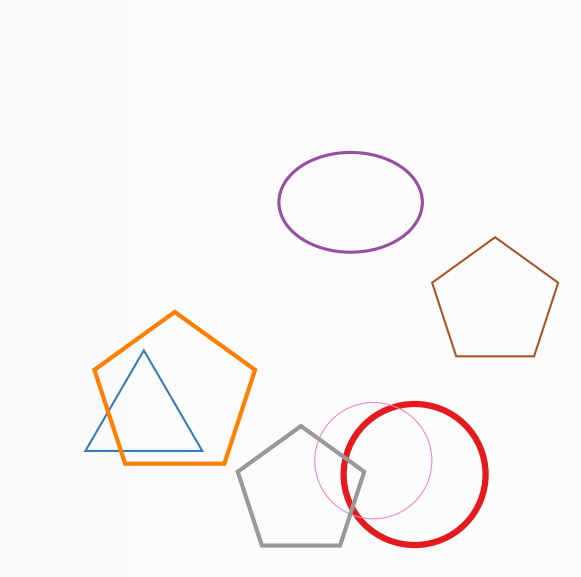[{"shape": "circle", "thickness": 3, "radius": 0.61, "center": [0.713, 0.177]}, {"shape": "triangle", "thickness": 1, "radius": 0.58, "center": [0.247, 0.276]}, {"shape": "oval", "thickness": 1.5, "radius": 0.62, "center": [0.603, 0.649]}, {"shape": "pentagon", "thickness": 2, "radius": 0.73, "center": [0.301, 0.314]}, {"shape": "pentagon", "thickness": 1, "radius": 0.57, "center": [0.852, 0.474]}, {"shape": "circle", "thickness": 0.5, "radius": 0.5, "center": [0.642, 0.201]}, {"shape": "pentagon", "thickness": 2, "radius": 0.57, "center": [0.518, 0.147]}]